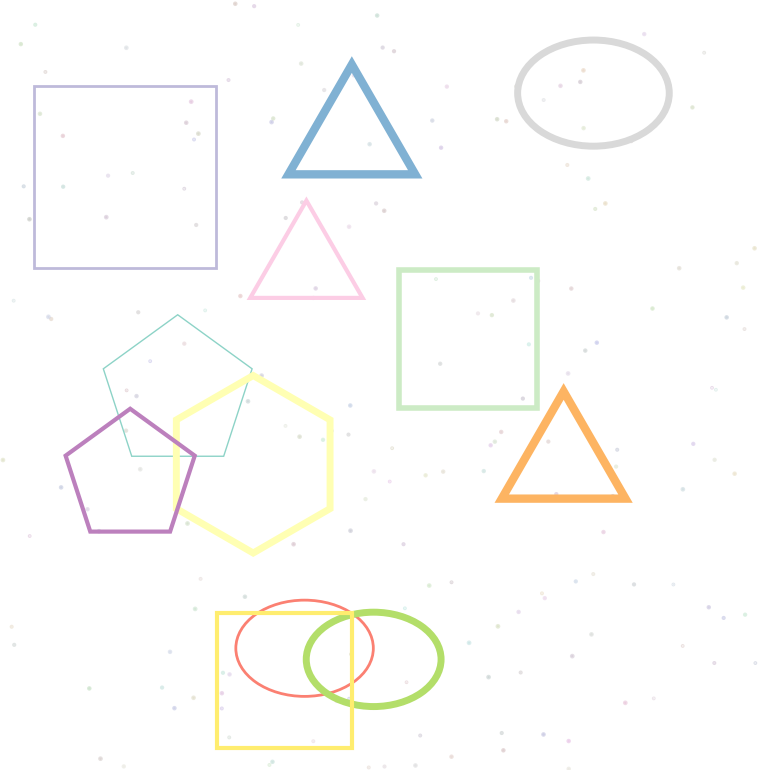[{"shape": "pentagon", "thickness": 0.5, "radius": 0.51, "center": [0.231, 0.49]}, {"shape": "hexagon", "thickness": 2.5, "radius": 0.58, "center": [0.329, 0.397]}, {"shape": "square", "thickness": 1, "radius": 0.59, "center": [0.163, 0.771]}, {"shape": "oval", "thickness": 1, "radius": 0.45, "center": [0.396, 0.158]}, {"shape": "triangle", "thickness": 3, "radius": 0.48, "center": [0.457, 0.821]}, {"shape": "triangle", "thickness": 3, "radius": 0.46, "center": [0.732, 0.399]}, {"shape": "oval", "thickness": 2.5, "radius": 0.44, "center": [0.485, 0.144]}, {"shape": "triangle", "thickness": 1.5, "radius": 0.42, "center": [0.398, 0.655]}, {"shape": "oval", "thickness": 2.5, "radius": 0.49, "center": [0.771, 0.879]}, {"shape": "pentagon", "thickness": 1.5, "radius": 0.44, "center": [0.169, 0.381]}, {"shape": "square", "thickness": 2, "radius": 0.45, "center": [0.608, 0.559]}, {"shape": "square", "thickness": 1.5, "radius": 0.44, "center": [0.37, 0.116]}]